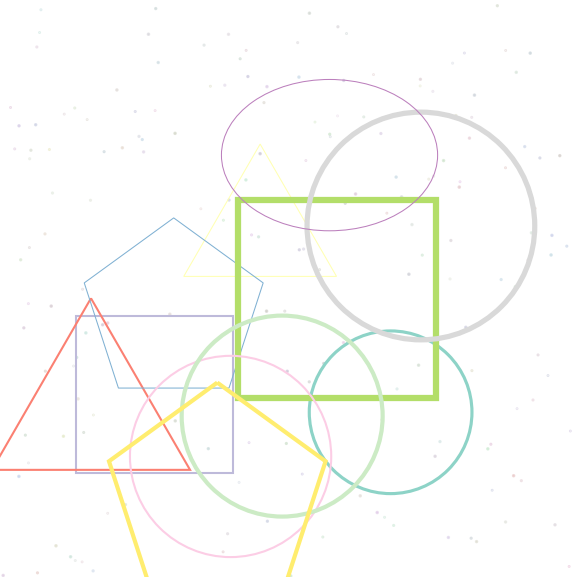[{"shape": "circle", "thickness": 1.5, "radius": 0.7, "center": [0.676, 0.285]}, {"shape": "triangle", "thickness": 0.5, "radius": 0.76, "center": [0.45, 0.597]}, {"shape": "square", "thickness": 1, "radius": 0.68, "center": [0.267, 0.315]}, {"shape": "triangle", "thickness": 1, "radius": 0.99, "center": [0.158, 0.285]}, {"shape": "pentagon", "thickness": 0.5, "radius": 0.81, "center": [0.301, 0.459]}, {"shape": "square", "thickness": 3, "radius": 0.86, "center": [0.583, 0.482]}, {"shape": "circle", "thickness": 1, "radius": 0.87, "center": [0.399, 0.209]}, {"shape": "circle", "thickness": 2.5, "radius": 0.99, "center": [0.729, 0.608]}, {"shape": "oval", "thickness": 0.5, "radius": 0.94, "center": [0.571, 0.731]}, {"shape": "circle", "thickness": 2, "radius": 0.87, "center": [0.489, 0.279]}, {"shape": "pentagon", "thickness": 2, "radius": 0.99, "center": [0.376, 0.139]}]